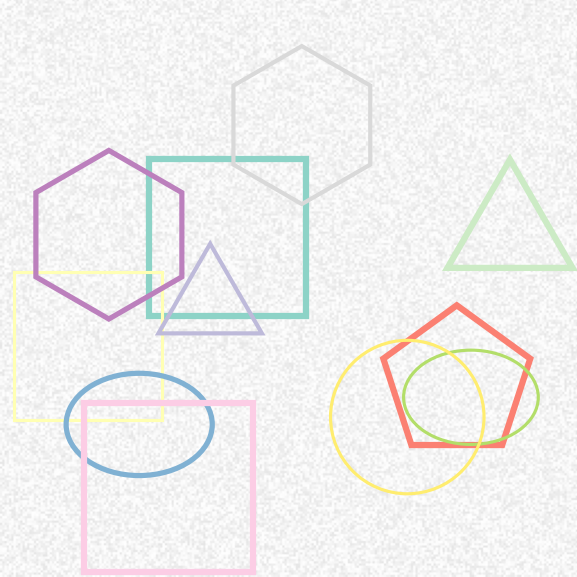[{"shape": "square", "thickness": 3, "radius": 0.68, "center": [0.394, 0.588]}, {"shape": "square", "thickness": 1.5, "radius": 0.64, "center": [0.153, 0.4]}, {"shape": "triangle", "thickness": 2, "radius": 0.52, "center": [0.364, 0.474]}, {"shape": "pentagon", "thickness": 3, "radius": 0.67, "center": [0.791, 0.337]}, {"shape": "oval", "thickness": 2.5, "radius": 0.63, "center": [0.241, 0.264]}, {"shape": "oval", "thickness": 1.5, "radius": 0.58, "center": [0.815, 0.311]}, {"shape": "square", "thickness": 3, "radius": 0.73, "center": [0.292, 0.155]}, {"shape": "hexagon", "thickness": 2, "radius": 0.68, "center": [0.523, 0.783]}, {"shape": "hexagon", "thickness": 2.5, "radius": 0.73, "center": [0.189, 0.593]}, {"shape": "triangle", "thickness": 3, "radius": 0.63, "center": [0.883, 0.598]}, {"shape": "circle", "thickness": 1.5, "radius": 0.66, "center": [0.705, 0.277]}]